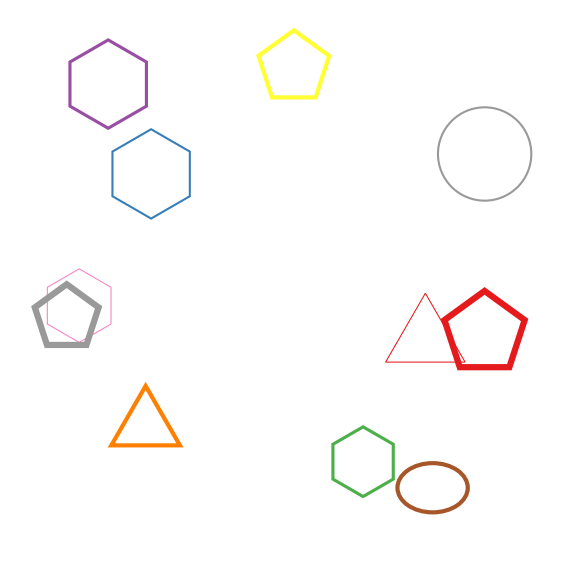[{"shape": "triangle", "thickness": 0.5, "radius": 0.4, "center": [0.737, 0.412]}, {"shape": "pentagon", "thickness": 3, "radius": 0.37, "center": [0.839, 0.422]}, {"shape": "hexagon", "thickness": 1, "radius": 0.39, "center": [0.262, 0.698]}, {"shape": "hexagon", "thickness": 1.5, "radius": 0.3, "center": [0.629, 0.2]}, {"shape": "hexagon", "thickness": 1.5, "radius": 0.38, "center": [0.187, 0.854]}, {"shape": "triangle", "thickness": 2, "radius": 0.34, "center": [0.252, 0.262]}, {"shape": "pentagon", "thickness": 2, "radius": 0.32, "center": [0.509, 0.882]}, {"shape": "oval", "thickness": 2, "radius": 0.3, "center": [0.749, 0.155]}, {"shape": "hexagon", "thickness": 0.5, "radius": 0.32, "center": [0.137, 0.47]}, {"shape": "circle", "thickness": 1, "radius": 0.4, "center": [0.839, 0.732]}, {"shape": "pentagon", "thickness": 3, "radius": 0.29, "center": [0.116, 0.449]}]